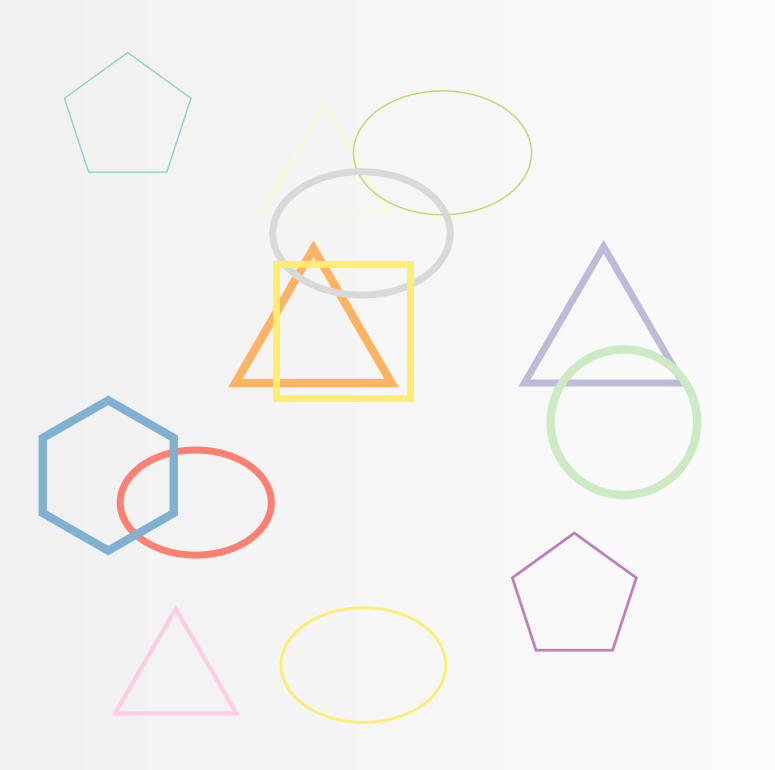[{"shape": "pentagon", "thickness": 0.5, "radius": 0.43, "center": [0.165, 0.846]}, {"shape": "triangle", "thickness": 0.5, "radius": 0.47, "center": [0.419, 0.77]}, {"shape": "triangle", "thickness": 2.5, "radius": 0.59, "center": [0.779, 0.562]}, {"shape": "oval", "thickness": 2.5, "radius": 0.49, "center": [0.253, 0.347]}, {"shape": "hexagon", "thickness": 3, "radius": 0.49, "center": [0.14, 0.382]}, {"shape": "triangle", "thickness": 3, "radius": 0.58, "center": [0.404, 0.561]}, {"shape": "oval", "thickness": 0.5, "radius": 0.57, "center": [0.571, 0.801]}, {"shape": "triangle", "thickness": 1.5, "radius": 0.45, "center": [0.227, 0.119]}, {"shape": "oval", "thickness": 2.5, "radius": 0.57, "center": [0.466, 0.697]}, {"shape": "pentagon", "thickness": 1, "radius": 0.42, "center": [0.741, 0.224]}, {"shape": "circle", "thickness": 3, "radius": 0.47, "center": [0.805, 0.452]}, {"shape": "square", "thickness": 2.5, "radius": 0.43, "center": [0.443, 0.57]}, {"shape": "oval", "thickness": 1, "radius": 0.53, "center": [0.469, 0.136]}]